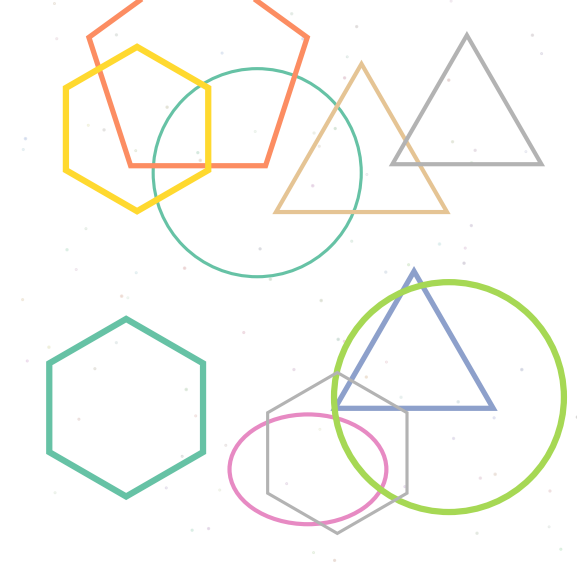[{"shape": "circle", "thickness": 1.5, "radius": 0.9, "center": [0.445, 0.7]}, {"shape": "hexagon", "thickness": 3, "radius": 0.77, "center": [0.218, 0.293]}, {"shape": "pentagon", "thickness": 2.5, "radius": 0.99, "center": [0.343, 0.873]}, {"shape": "triangle", "thickness": 2.5, "radius": 0.79, "center": [0.717, 0.371]}, {"shape": "oval", "thickness": 2, "radius": 0.68, "center": [0.533, 0.186]}, {"shape": "circle", "thickness": 3, "radius": 1.0, "center": [0.777, 0.312]}, {"shape": "hexagon", "thickness": 3, "radius": 0.71, "center": [0.237, 0.776]}, {"shape": "triangle", "thickness": 2, "radius": 0.86, "center": [0.626, 0.717]}, {"shape": "triangle", "thickness": 2, "radius": 0.75, "center": [0.808, 0.789]}, {"shape": "hexagon", "thickness": 1.5, "radius": 0.7, "center": [0.584, 0.215]}]